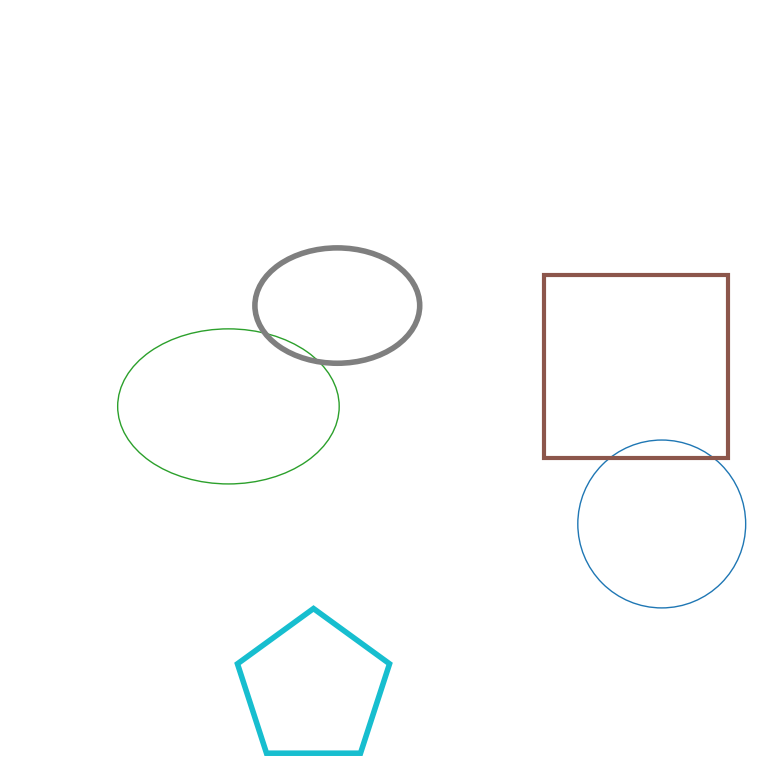[{"shape": "circle", "thickness": 0.5, "radius": 0.55, "center": [0.859, 0.32]}, {"shape": "oval", "thickness": 0.5, "radius": 0.72, "center": [0.297, 0.472]}, {"shape": "square", "thickness": 1.5, "radius": 0.6, "center": [0.826, 0.524]}, {"shape": "oval", "thickness": 2, "radius": 0.54, "center": [0.438, 0.603]}, {"shape": "pentagon", "thickness": 2, "radius": 0.52, "center": [0.407, 0.106]}]